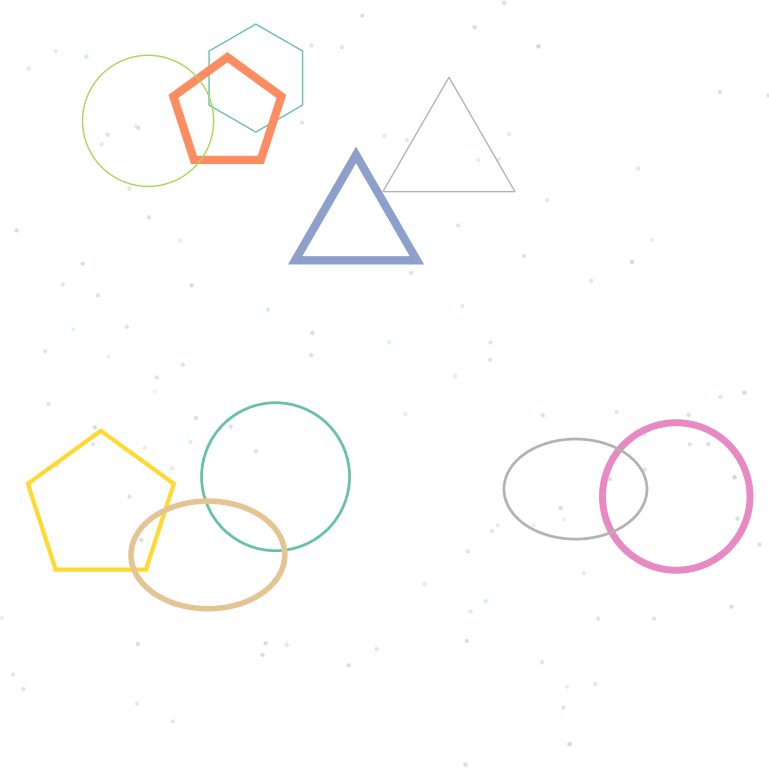[{"shape": "hexagon", "thickness": 0.5, "radius": 0.35, "center": [0.332, 0.899]}, {"shape": "circle", "thickness": 1, "radius": 0.48, "center": [0.358, 0.381]}, {"shape": "pentagon", "thickness": 3, "radius": 0.37, "center": [0.295, 0.852]}, {"shape": "triangle", "thickness": 3, "radius": 0.46, "center": [0.462, 0.708]}, {"shape": "circle", "thickness": 2.5, "radius": 0.48, "center": [0.878, 0.355]}, {"shape": "circle", "thickness": 0.5, "radius": 0.43, "center": [0.192, 0.843]}, {"shape": "pentagon", "thickness": 1.5, "radius": 0.5, "center": [0.131, 0.341]}, {"shape": "oval", "thickness": 2, "radius": 0.5, "center": [0.27, 0.279]}, {"shape": "triangle", "thickness": 0.5, "radius": 0.5, "center": [0.583, 0.801]}, {"shape": "oval", "thickness": 1, "radius": 0.46, "center": [0.747, 0.365]}]